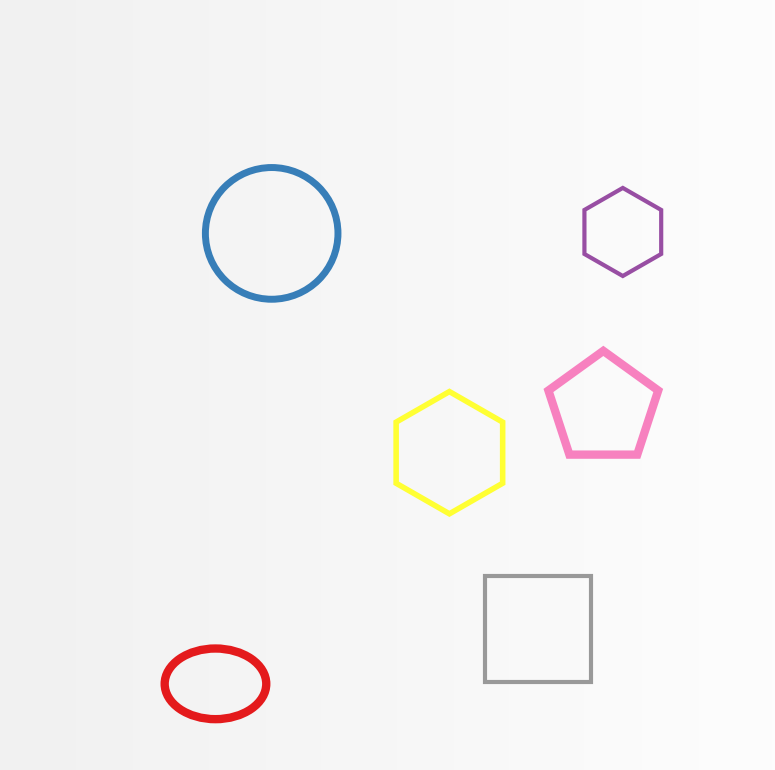[{"shape": "oval", "thickness": 3, "radius": 0.33, "center": [0.278, 0.112]}, {"shape": "circle", "thickness": 2.5, "radius": 0.43, "center": [0.351, 0.697]}, {"shape": "hexagon", "thickness": 1.5, "radius": 0.29, "center": [0.804, 0.699]}, {"shape": "hexagon", "thickness": 2, "radius": 0.4, "center": [0.58, 0.412]}, {"shape": "pentagon", "thickness": 3, "radius": 0.37, "center": [0.778, 0.47]}, {"shape": "square", "thickness": 1.5, "radius": 0.34, "center": [0.694, 0.183]}]